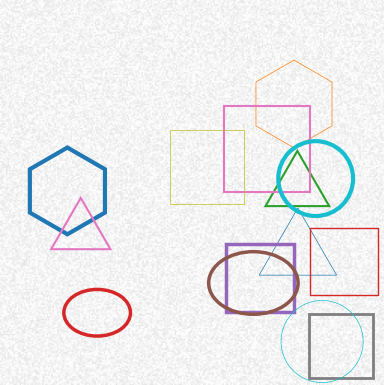[{"shape": "hexagon", "thickness": 3, "radius": 0.56, "center": [0.175, 0.504]}, {"shape": "triangle", "thickness": 0.5, "radius": 0.58, "center": [0.774, 0.343]}, {"shape": "hexagon", "thickness": 0.5, "radius": 0.57, "center": [0.764, 0.73]}, {"shape": "triangle", "thickness": 1.5, "radius": 0.48, "center": [0.772, 0.512]}, {"shape": "square", "thickness": 1, "radius": 0.44, "center": [0.894, 0.321]}, {"shape": "oval", "thickness": 2.5, "radius": 0.43, "center": [0.252, 0.188]}, {"shape": "square", "thickness": 2.5, "radius": 0.44, "center": [0.674, 0.277]}, {"shape": "oval", "thickness": 2.5, "radius": 0.58, "center": [0.658, 0.265]}, {"shape": "square", "thickness": 1.5, "radius": 0.56, "center": [0.694, 0.612]}, {"shape": "triangle", "thickness": 1.5, "radius": 0.44, "center": [0.21, 0.397]}, {"shape": "square", "thickness": 2, "radius": 0.41, "center": [0.886, 0.101]}, {"shape": "square", "thickness": 0.5, "radius": 0.48, "center": [0.538, 0.566]}, {"shape": "circle", "thickness": 3, "radius": 0.49, "center": [0.82, 0.536]}, {"shape": "circle", "thickness": 0.5, "radius": 0.53, "center": [0.837, 0.113]}]